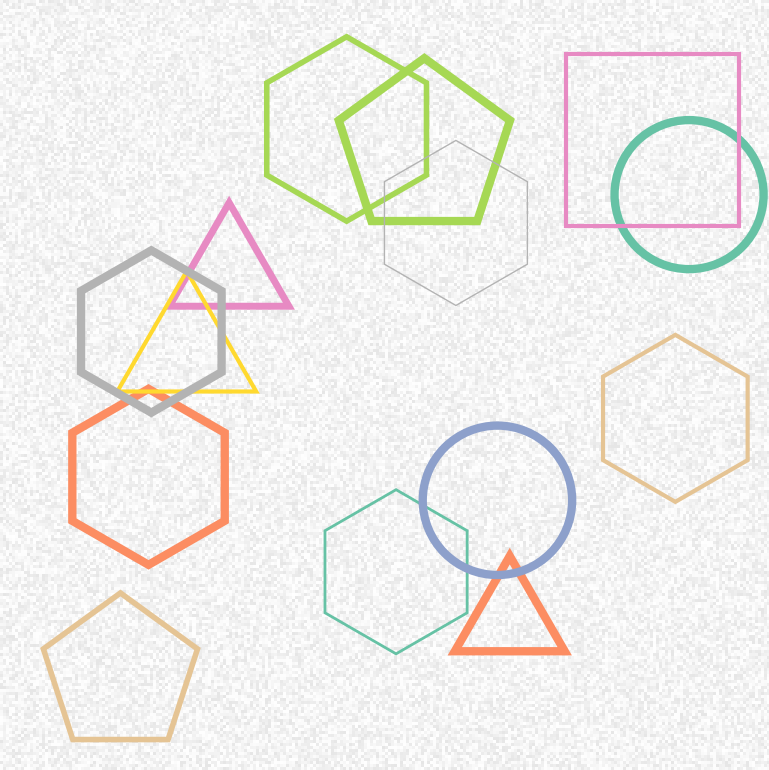[{"shape": "hexagon", "thickness": 1, "radius": 0.53, "center": [0.514, 0.257]}, {"shape": "circle", "thickness": 3, "radius": 0.48, "center": [0.895, 0.747]}, {"shape": "hexagon", "thickness": 3, "radius": 0.57, "center": [0.193, 0.381]}, {"shape": "triangle", "thickness": 3, "radius": 0.41, "center": [0.662, 0.195]}, {"shape": "circle", "thickness": 3, "radius": 0.49, "center": [0.646, 0.35]}, {"shape": "square", "thickness": 1.5, "radius": 0.56, "center": [0.847, 0.818]}, {"shape": "triangle", "thickness": 2.5, "radius": 0.45, "center": [0.298, 0.647]}, {"shape": "pentagon", "thickness": 3, "radius": 0.58, "center": [0.551, 0.808]}, {"shape": "hexagon", "thickness": 2, "radius": 0.6, "center": [0.45, 0.833]}, {"shape": "triangle", "thickness": 1.5, "radius": 0.52, "center": [0.243, 0.544]}, {"shape": "pentagon", "thickness": 2, "radius": 0.53, "center": [0.156, 0.125]}, {"shape": "hexagon", "thickness": 1.5, "radius": 0.54, "center": [0.877, 0.457]}, {"shape": "hexagon", "thickness": 0.5, "radius": 0.54, "center": [0.592, 0.71]}, {"shape": "hexagon", "thickness": 3, "radius": 0.53, "center": [0.197, 0.569]}]